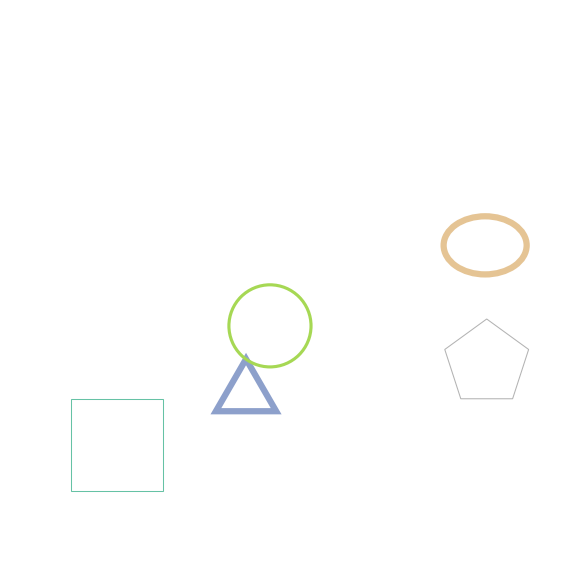[{"shape": "square", "thickness": 0.5, "radius": 0.4, "center": [0.202, 0.229]}, {"shape": "triangle", "thickness": 3, "radius": 0.3, "center": [0.426, 0.317]}, {"shape": "circle", "thickness": 1.5, "radius": 0.36, "center": [0.467, 0.435]}, {"shape": "oval", "thickness": 3, "radius": 0.36, "center": [0.84, 0.574]}, {"shape": "pentagon", "thickness": 0.5, "radius": 0.38, "center": [0.843, 0.37]}]